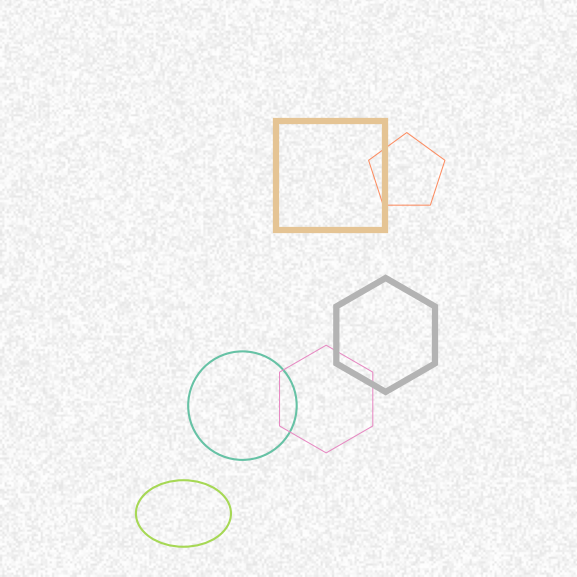[{"shape": "circle", "thickness": 1, "radius": 0.47, "center": [0.42, 0.297]}, {"shape": "pentagon", "thickness": 0.5, "radius": 0.35, "center": [0.704, 0.7]}, {"shape": "hexagon", "thickness": 0.5, "radius": 0.47, "center": [0.565, 0.308]}, {"shape": "oval", "thickness": 1, "radius": 0.41, "center": [0.318, 0.11]}, {"shape": "square", "thickness": 3, "radius": 0.47, "center": [0.573, 0.696]}, {"shape": "hexagon", "thickness": 3, "radius": 0.49, "center": [0.668, 0.419]}]